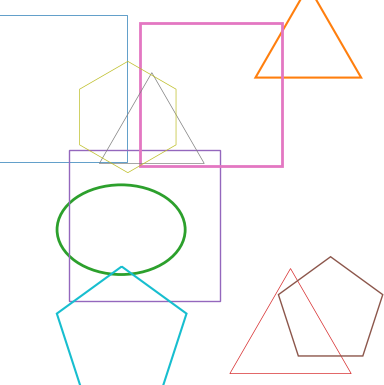[{"shape": "square", "thickness": 0.5, "radius": 0.95, "center": [0.141, 0.77]}, {"shape": "triangle", "thickness": 1.5, "radius": 0.79, "center": [0.801, 0.878]}, {"shape": "oval", "thickness": 2, "radius": 0.83, "center": [0.315, 0.403]}, {"shape": "triangle", "thickness": 0.5, "radius": 0.91, "center": [0.755, 0.121]}, {"shape": "square", "thickness": 1, "radius": 0.98, "center": [0.375, 0.414]}, {"shape": "pentagon", "thickness": 1, "radius": 0.71, "center": [0.859, 0.191]}, {"shape": "square", "thickness": 2, "radius": 0.92, "center": [0.549, 0.754]}, {"shape": "triangle", "thickness": 0.5, "radius": 0.79, "center": [0.394, 0.654]}, {"shape": "hexagon", "thickness": 0.5, "radius": 0.72, "center": [0.332, 0.696]}, {"shape": "pentagon", "thickness": 1.5, "radius": 0.89, "center": [0.316, 0.131]}]